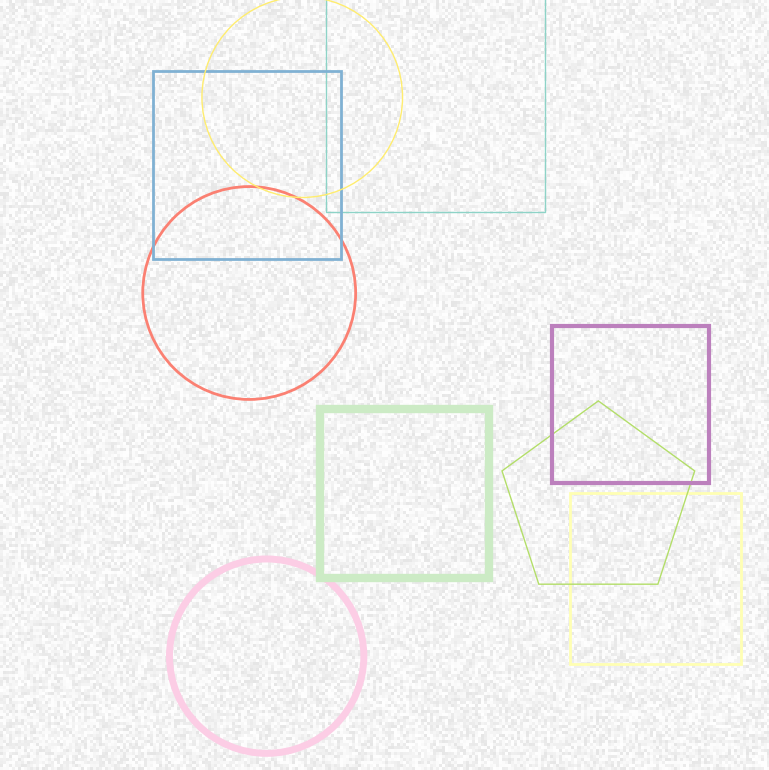[{"shape": "square", "thickness": 0.5, "radius": 0.71, "center": [0.566, 0.866]}, {"shape": "square", "thickness": 1, "radius": 0.56, "center": [0.852, 0.249]}, {"shape": "circle", "thickness": 1, "radius": 0.69, "center": [0.324, 0.619]}, {"shape": "square", "thickness": 1, "radius": 0.61, "center": [0.321, 0.785]}, {"shape": "pentagon", "thickness": 0.5, "radius": 0.66, "center": [0.777, 0.348]}, {"shape": "circle", "thickness": 2.5, "radius": 0.63, "center": [0.346, 0.148]}, {"shape": "square", "thickness": 1.5, "radius": 0.51, "center": [0.818, 0.474]}, {"shape": "square", "thickness": 3, "radius": 0.55, "center": [0.525, 0.359]}, {"shape": "circle", "thickness": 0.5, "radius": 0.65, "center": [0.393, 0.874]}]